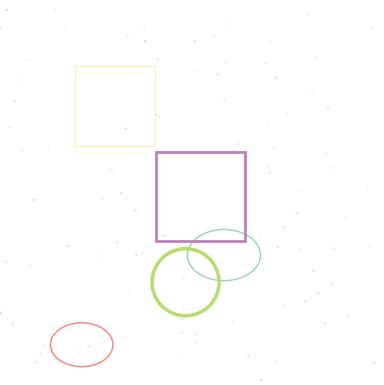[{"shape": "oval", "thickness": 1, "radius": 0.47, "center": [0.582, 0.337]}, {"shape": "oval", "thickness": 1, "radius": 0.41, "center": [0.212, 0.105]}, {"shape": "circle", "thickness": 2.5, "radius": 0.44, "center": [0.482, 0.267]}, {"shape": "square", "thickness": 2, "radius": 0.58, "center": [0.521, 0.489]}, {"shape": "square", "thickness": 0.5, "radius": 0.52, "center": [0.3, 0.725]}]